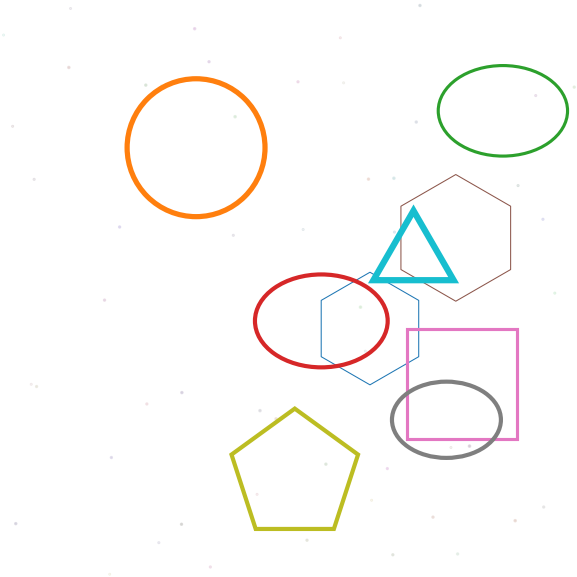[{"shape": "hexagon", "thickness": 0.5, "radius": 0.49, "center": [0.641, 0.43]}, {"shape": "circle", "thickness": 2.5, "radius": 0.6, "center": [0.34, 0.743]}, {"shape": "oval", "thickness": 1.5, "radius": 0.56, "center": [0.871, 0.807]}, {"shape": "oval", "thickness": 2, "radius": 0.57, "center": [0.556, 0.443]}, {"shape": "hexagon", "thickness": 0.5, "radius": 0.55, "center": [0.789, 0.587]}, {"shape": "square", "thickness": 1.5, "radius": 0.47, "center": [0.8, 0.334]}, {"shape": "oval", "thickness": 2, "radius": 0.47, "center": [0.773, 0.272]}, {"shape": "pentagon", "thickness": 2, "radius": 0.58, "center": [0.51, 0.176]}, {"shape": "triangle", "thickness": 3, "radius": 0.4, "center": [0.716, 0.554]}]